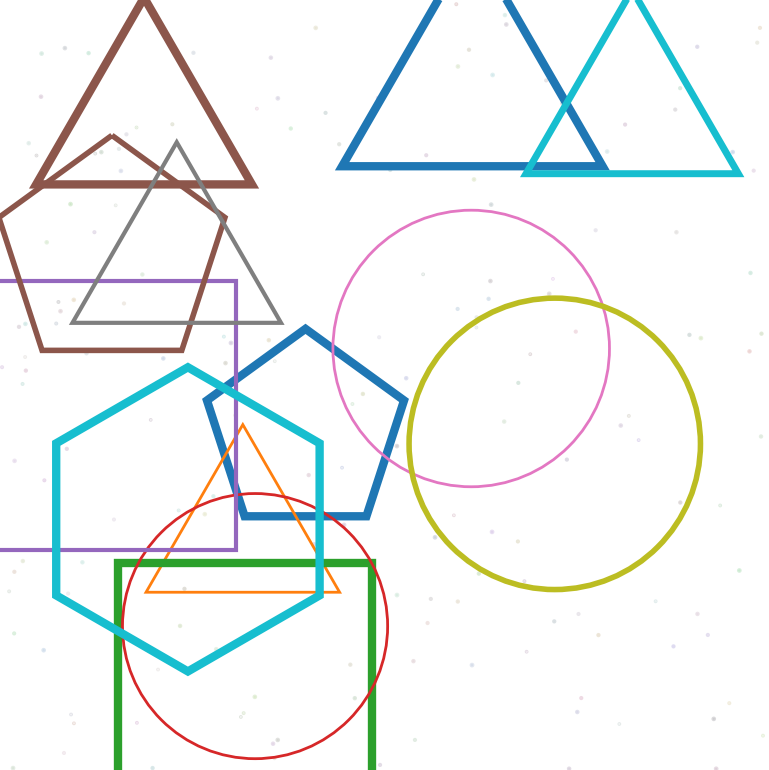[{"shape": "pentagon", "thickness": 3, "radius": 0.67, "center": [0.397, 0.438]}, {"shape": "triangle", "thickness": 3, "radius": 0.98, "center": [0.613, 0.882]}, {"shape": "triangle", "thickness": 1, "radius": 0.73, "center": [0.315, 0.303]}, {"shape": "square", "thickness": 3, "radius": 0.83, "center": [0.318, 0.103]}, {"shape": "circle", "thickness": 1, "radius": 0.86, "center": [0.331, 0.187]}, {"shape": "square", "thickness": 1.5, "radius": 0.87, "center": [0.131, 0.46]}, {"shape": "pentagon", "thickness": 2, "radius": 0.77, "center": [0.145, 0.67]}, {"shape": "triangle", "thickness": 3, "radius": 0.81, "center": [0.187, 0.841]}, {"shape": "circle", "thickness": 1, "radius": 0.9, "center": [0.612, 0.547]}, {"shape": "triangle", "thickness": 1.5, "radius": 0.78, "center": [0.23, 0.659]}, {"shape": "circle", "thickness": 2, "radius": 0.95, "center": [0.72, 0.424]}, {"shape": "hexagon", "thickness": 3, "radius": 0.99, "center": [0.244, 0.326]}, {"shape": "triangle", "thickness": 2.5, "radius": 0.8, "center": [0.821, 0.854]}]